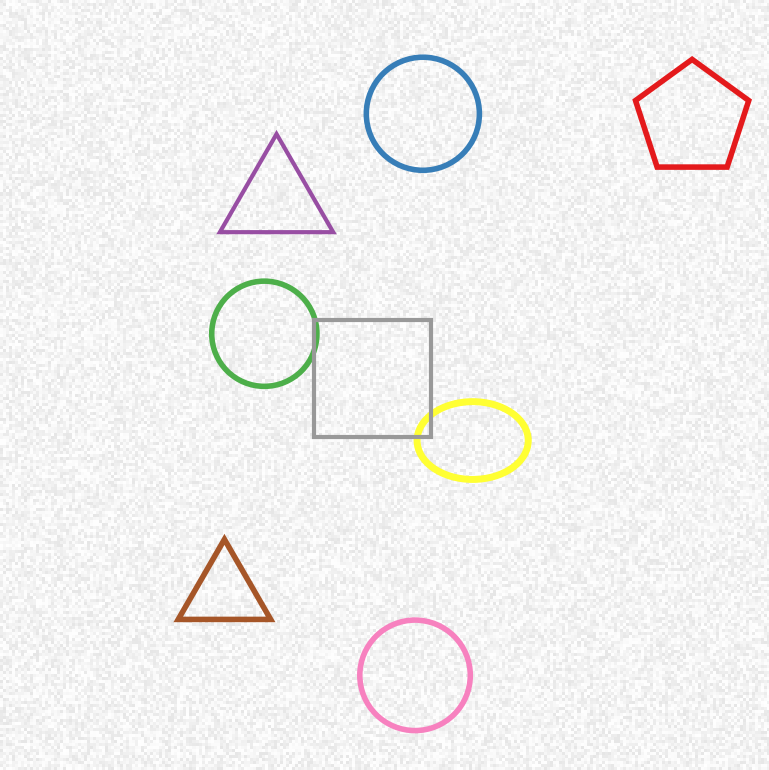[{"shape": "pentagon", "thickness": 2, "radius": 0.39, "center": [0.899, 0.846]}, {"shape": "circle", "thickness": 2, "radius": 0.37, "center": [0.549, 0.852]}, {"shape": "circle", "thickness": 2, "radius": 0.34, "center": [0.343, 0.567]}, {"shape": "triangle", "thickness": 1.5, "radius": 0.42, "center": [0.359, 0.741]}, {"shape": "oval", "thickness": 2.5, "radius": 0.36, "center": [0.614, 0.428]}, {"shape": "triangle", "thickness": 2, "radius": 0.35, "center": [0.291, 0.23]}, {"shape": "circle", "thickness": 2, "radius": 0.36, "center": [0.539, 0.123]}, {"shape": "square", "thickness": 1.5, "radius": 0.38, "center": [0.484, 0.509]}]